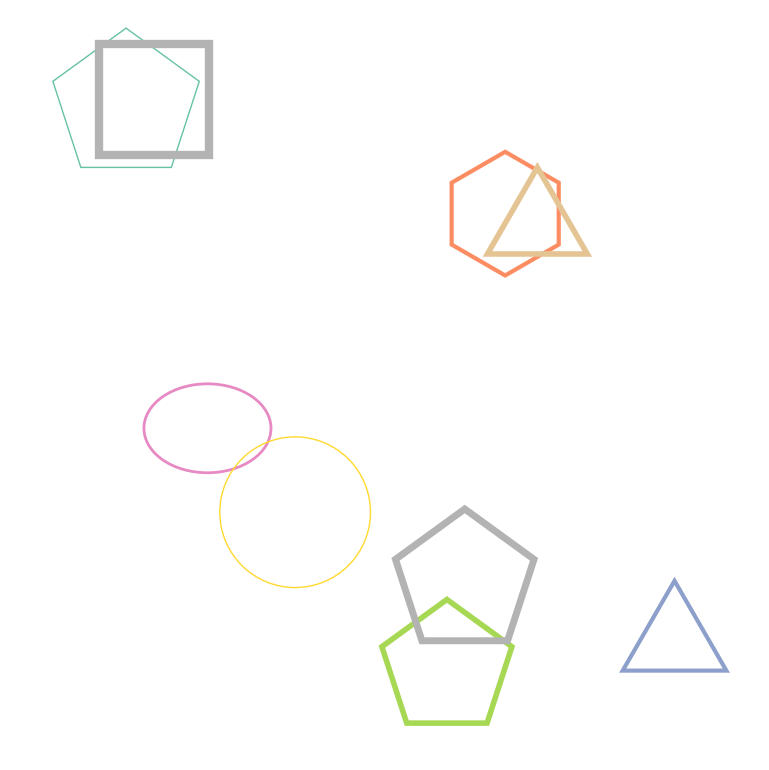[{"shape": "pentagon", "thickness": 0.5, "radius": 0.5, "center": [0.164, 0.863]}, {"shape": "hexagon", "thickness": 1.5, "radius": 0.4, "center": [0.656, 0.723]}, {"shape": "triangle", "thickness": 1.5, "radius": 0.39, "center": [0.876, 0.168]}, {"shape": "oval", "thickness": 1, "radius": 0.41, "center": [0.269, 0.444]}, {"shape": "pentagon", "thickness": 2, "radius": 0.44, "center": [0.58, 0.133]}, {"shape": "circle", "thickness": 0.5, "radius": 0.49, "center": [0.383, 0.335]}, {"shape": "triangle", "thickness": 2, "radius": 0.37, "center": [0.698, 0.708]}, {"shape": "square", "thickness": 3, "radius": 0.36, "center": [0.2, 0.87]}, {"shape": "pentagon", "thickness": 2.5, "radius": 0.47, "center": [0.604, 0.244]}]